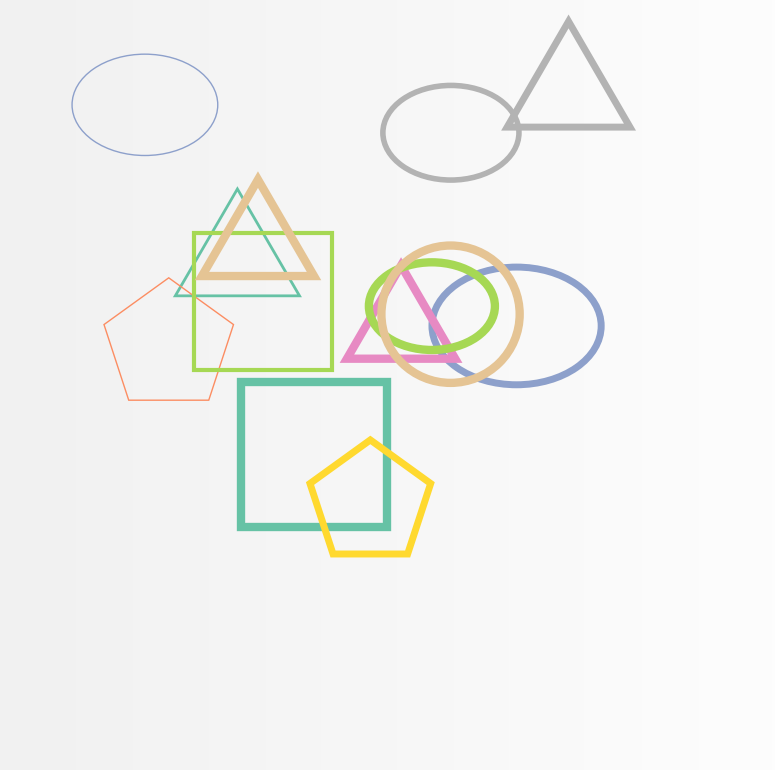[{"shape": "triangle", "thickness": 1, "radius": 0.46, "center": [0.306, 0.662]}, {"shape": "square", "thickness": 3, "radius": 0.47, "center": [0.405, 0.41]}, {"shape": "pentagon", "thickness": 0.5, "radius": 0.44, "center": [0.218, 0.551]}, {"shape": "oval", "thickness": 2.5, "radius": 0.55, "center": [0.667, 0.577]}, {"shape": "oval", "thickness": 0.5, "radius": 0.47, "center": [0.187, 0.864]}, {"shape": "triangle", "thickness": 3, "radius": 0.4, "center": [0.517, 0.574]}, {"shape": "oval", "thickness": 3, "radius": 0.41, "center": [0.557, 0.602]}, {"shape": "square", "thickness": 1.5, "radius": 0.44, "center": [0.34, 0.609]}, {"shape": "pentagon", "thickness": 2.5, "radius": 0.41, "center": [0.478, 0.347]}, {"shape": "triangle", "thickness": 3, "radius": 0.42, "center": [0.333, 0.683]}, {"shape": "circle", "thickness": 3, "radius": 0.45, "center": [0.581, 0.592]}, {"shape": "triangle", "thickness": 2.5, "radius": 0.46, "center": [0.734, 0.881]}, {"shape": "oval", "thickness": 2, "radius": 0.44, "center": [0.582, 0.828]}]